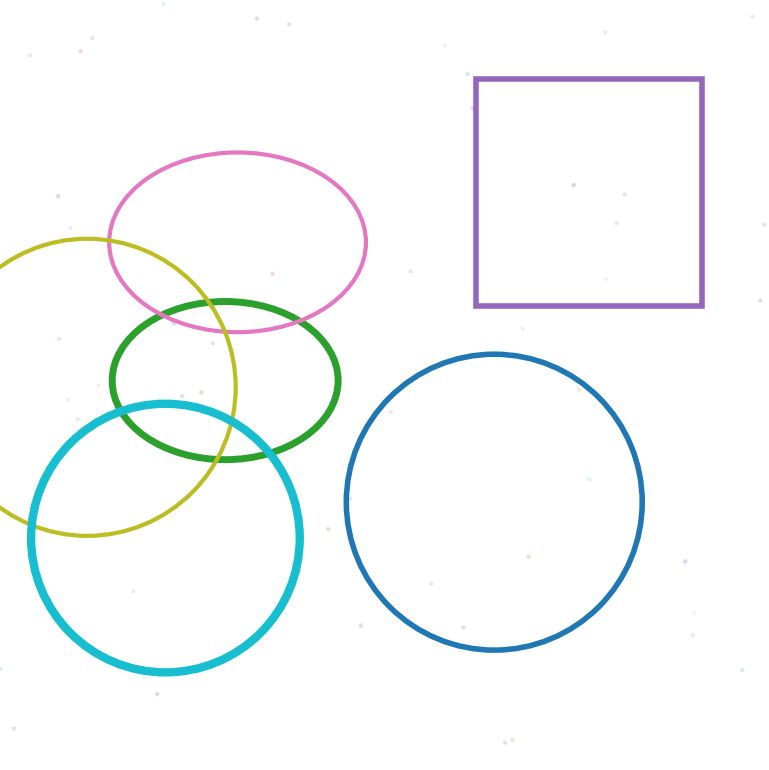[{"shape": "circle", "thickness": 2, "radius": 0.96, "center": [0.642, 0.348]}, {"shape": "oval", "thickness": 2.5, "radius": 0.73, "center": [0.292, 0.506]}, {"shape": "square", "thickness": 2, "radius": 0.74, "center": [0.765, 0.75]}, {"shape": "oval", "thickness": 1.5, "radius": 0.83, "center": [0.309, 0.685]}, {"shape": "circle", "thickness": 1.5, "radius": 0.96, "center": [0.113, 0.497]}, {"shape": "circle", "thickness": 3, "radius": 0.87, "center": [0.215, 0.301]}]